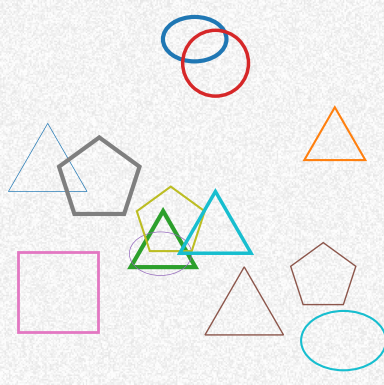[{"shape": "oval", "thickness": 3, "radius": 0.41, "center": [0.506, 0.898]}, {"shape": "triangle", "thickness": 0.5, "radius": 0.59, "center": [0.124, 0.562]}, {"shape": "triangle", "thickness": 1.5, "radius": 0.46, "center": [0.87, 0.63]}, {"shape": "triangle", "thickness": 3, "radius": 0.49, "center": [0.424, 0.355]}, {"shape": "circle", "thickness": 2.5, "radius": 0.43, "center": [0.56, 0.836]}, {"shape": "oval", "thickness": 0.5, "radius": 0.4, "center": [0.417, 0.341]}, {"shape": "pentagon", "thickness": 1, "radius": 0.44, "center": [0.84, 0.281]}, {"shape": "triangle", "thickness": 1, "radius": 0.59, "center": [0.634, 0.189]}, {"shape": "square", "thickness": 2, "radius": 0.52, "center": [0.15, 0.242]}, {"shape": "pentagon", "thickness": 3, "radius": 0.55, "center": [0.258, 0.533]}, {"shape": "pentagon", "thickness": 1.5, "radius": 0.46, "center": [0.443, 0.423]}, {"shape": "oval", "thickness": 1.5, "radius": 0.55, "center": [0.892, 0.115]}, {"shape": "triangle", "thickness": 2.5, "radius": 0.53, "center": [0.56, 0.396]}]